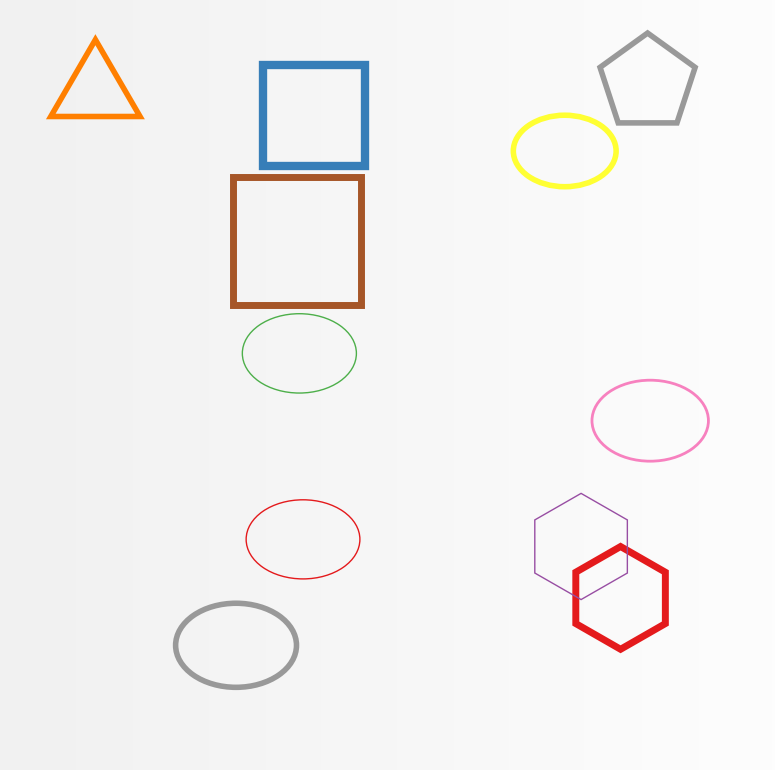[{"shape": "oval", "thickness": 0.5, "radius": 0.37, "center": [0.391, 0.3]}, {"shape": "hexagon", "thickness": 2.5, "radius": 0.33, "center": [0.801, 0.224]}, {"shape": "square", "thickness": 3, "radius": 0.33, "center": [0.405, 0.85]}, {"shape": "oval", "thickness": 0.5, "radius": 0.37, "center": [0.386, 0.541]}, {"shape": "hexagon", "thickness": 0.5, "radius": 0.34, "center": [0.75, 0.29]}, {"shape": "triangle", "thickness": 2, "radius": 0.33, "center": [0.123, 0.882]}, {"shape": "oval", "thickness": 2, "radius": 0.33, "center": [0.729, 0.804]}, {"shape": "square", "thickness": 2.5, "radius": 0.42, "center": [0.383, 0.686]}, {"shape": "oval", "thickness": 1, "radius": 0.38, "center": [0.839, 0.454]}, {"shape": "pentagon", "thickness": 2, "radius": 0.32, "center": [0.836, 0.893]}, {"shape": "oval", "thickness": 2, "radius": 0.39, "center": [0.305, 0.162]}]